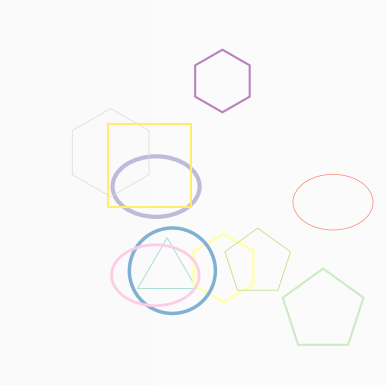[{"shape": "triangle", "thickness": 0.5, "radius": 0.44, "center": [0.431, 0.295]}, {"shape": "hexagon", "thickness": 2, "radius": 0.44, "center": [0.577, 0.304]}, {"shape": "oval", "thickness": 3, "radius": 0.56, "center": [0.403, 0.515]}, {"shape": "oval", "thickness": 0.5, "radius": 0.52, "center": [0.859, 0.475]}, {"shape": "circle", "thickness": 2.5, "radius": 0.55, "center": [0.445, 0.297]}, {"shape": "pentagon", "thickness": 0.5, "radius": 0.45, "center": [0.665, 0.318]}, {"shape": "oval", "thickness": 2, "radius": 0.56, "center": [0.401, 0.285]}, {"shape": "hexagon", "thickness": 0.5, "radius": 0.57, "center": [0.286, 0.604]}, {"shape": "hexagon", "thickness": 1.5, "radius": 0.41, "center": [0.574, 0.79]}, {"shape": "pentagon", "thickness": 1.5, "radius": 0.55, "center": [0.834, 0.193]}, {"shape": "square", "thickness": 1.5, "radius": 0.54, "center": [0.385, 0.57]}]